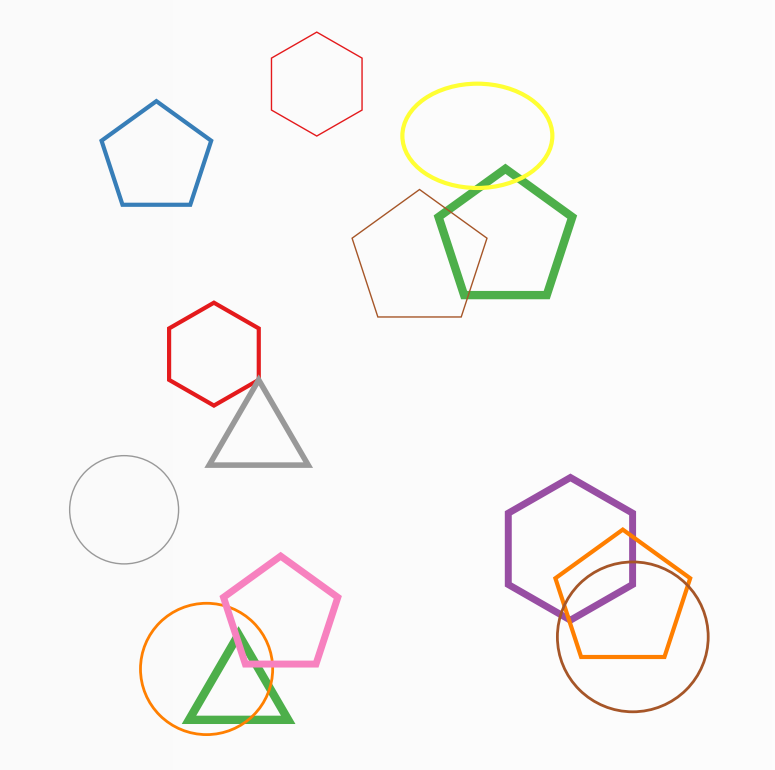[{"shape": "hexagon", "thickness": 1.5, "radius": 0.33, "center": [0.276, 0.54]}, {"shape": "hexagon", "thickness": 0.5, "radius": 0.34, "center": [0.409, 0.891]}, {"shape": "pentagon", "thickness": 1.5, "radius": 0.37, "center": [0.202, 0.794]}, {"shape": "pentagon", "thickness": 3, "radius": 0.45, "center": [0.652, 0.69]}, {"shape": "triangle", "thickness": 3, "radius": 0.37, "center": [0.308, 0.102]}, {"shape": "hexagon", "thickness": 2.5, "radius": 0.46, "center": [0.736, 0.287]}, {"shape": "circle", "thickness": 1, "radius": 0.43, "center": [0.267, 0.131]}, {"shape": "pentagon", "thickness": 1.5, "radius": 0.46, "center": [0.804, 0.221]}, {"shape": "oval", "thickness": 1.5, "radius": 0.48, "center": [0.616, 0.824]}, {"shape": "pentagon", "thickness": 0.5, "radius": 0.46, "center": [0.541, 0.662]}, {"shape": "circle", "thickness": 1, "radius": 0.49, "center": [0.817, 0.173]}, {"shape": "pentagon", "thickness": 2.5, "radius": 0.39, "center": [0.362, 0.2]}, {"shape": "triangle", "thickness": 2, "radius": 0.37, "center": [0.334, 0.433]}, {"shape": "circle", "thickness": 0.5, "radius": 0.35, "center": [0.16, 0.338]}]